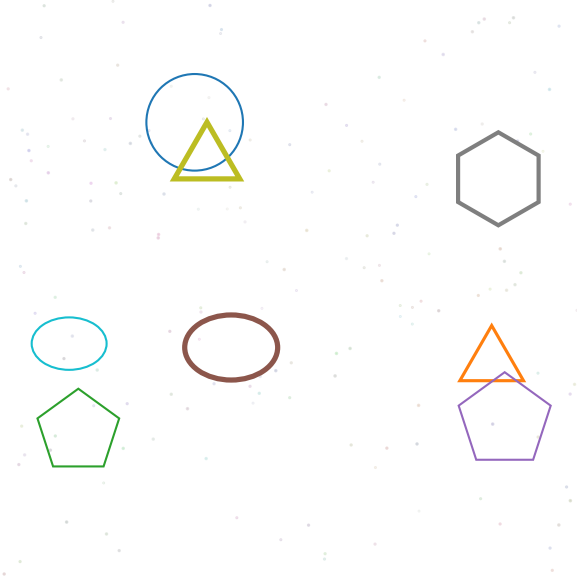[{"shape": "circle", "thickness": 1, "radius": 0.42, "center": [0.337, 0.787]}, {"shape": "triangle", "thickness": 1.5, "radius": 0.32, "center": [0.851, 0.372]}, {"shape": "pentagon", "thickness": 1, "radius": 0.37, "center": [0.136, 0.252]}, {"shape": "pentagon", "thickness": 1, "radius": 0.42, "center": [0.874, 0.271]}, {"shape": "oval", "thickness": 2.5, "radius": 0.4, "center": [0.4, 0.397]}, {"shape": "hexagon", "thickness": 2, "radius": 0.4, "center": [0.863, 0.69]}, {"shape": "triangle", "thickness": 2.5, "radius": 0.33, "center": [0.358, 0.722]}, {"shape": "oval", "thickness": 1, "radius": 0.32, "center": [0.12, 0.404]}]